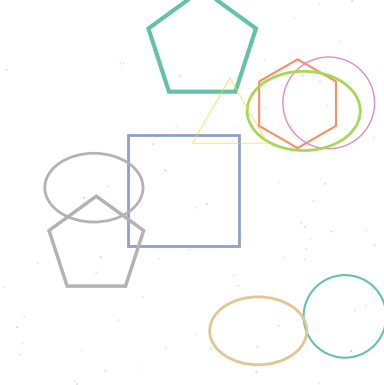[{"shape": "circle", "thickness": 1.5, "radius": 0.54, "center": [0.896, 0.178]}, {"shape": "pentagon", "thickness": 3, "radius": 0.73, "center": [0.525, 0.881]}, {"shape": "hexagon", "thickness": 1.5, "radius": 0.58, "center": [0.773, 0.731]}, {"shape": "square", "thickness": 2, "radius": 0.72, "center": [0.477, 0.505]}, {"shape": "circle", "thickness": 1, "radius": 0.6, "center": [0.854, 0.733]}, {"shape": "oval", "thickness": 2, "radius": 0.73, "center": [0.789, 0.712]}, {"shape": "triangle", "thickness": 0.5, "radius": 0.56, "center": [0.597, 0.685]}, {"shape": "oval", "thickness": 2, "radius": 0.63, "center": [0.671, 0.141]}, {"shape": "oval", "thickness": 2, "radius": 0.64, "center": [0.244, 0.513]}, {"shape": "pentagon", "thickness": 2.5, "radius": 0.65, "center": [0.25, 0.361]}]